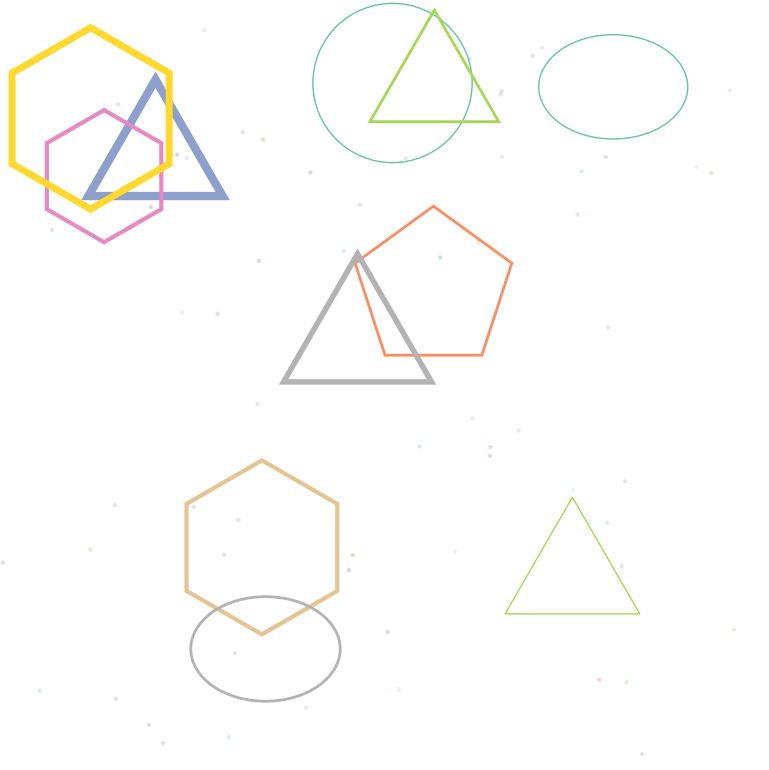[{"shape": "oval", "thickness": 0.5, "radius": 0.48, "center": [0.796, 0.887]}, {"shape": "circle", "thickness": 0.5, "radius": 0.52, "center": [0.51, 0.892]}, {"shape": "pentagon", "thickness": 1, "radius": 0.53, "center": [0.563, 0.625]}, {"shape": "triangle", "thickness": 3, "radius": 0.5, "center": [0.202, 0.796]}, {"shape": "hexagon", "thickness": 1.5, "radius": 0.43, "center": [0.135, 0.771]}, {"shape": "triangle", "thickness": 1, "radius": 0.48, "center": [0.564, 0.89]}, {"shape": "triangle", "thickness": 0.5, "radius": 0.5, "center": [0.743, 0.253]}, {"shape": "hexagon", "thickness": 2.5, "radius": 0.59, "center": [0.118, 0.846]}, {"shape": "hexagon", "thickness": 1.5, "radius": 0.57, "center": [0.34, 0.289]}, {"shape": "oval", "thickness": 1, "radius": 0.49, "center": [0.345, 0.157]}, {"shape": "triangle", "thickness": 2, "radius": 0.55, "center": [0.464, 0.559]}]